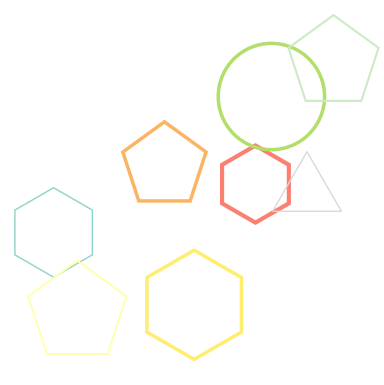[{"shape": "hexagon", "thickness": 1, "radius": 0.58, "center": [0.139, 0.396]}, {"shape": "pentagon", "thickness": 1.5, "radius": 0.67, "center": [0.201, 0.189]}, {"shape": "hexagon", "thickness": 3, "radius": 0.5, "center": [0.664, 0.522]}, {"shape": "pentagon", "thickness": 2.5, "radius": 0.57, "center": [0.427, 0.57]}, {"shape": "circle", "thickness": 2.5, "radius": 0.69, "center": [0.705, 0.749]}, {"shape": "triangle", "thickness": 1, "radius": 0.52, "center": [0.797, 0.503]}, {"shape": "pentagon", "thickness": 1.5, "radius": 0.62, "center": [0.866, 0.838]}, {"shape": "hexagon", "thickness": 2.5, "radius": 0.71, "center": [0.504, 0.208]}]